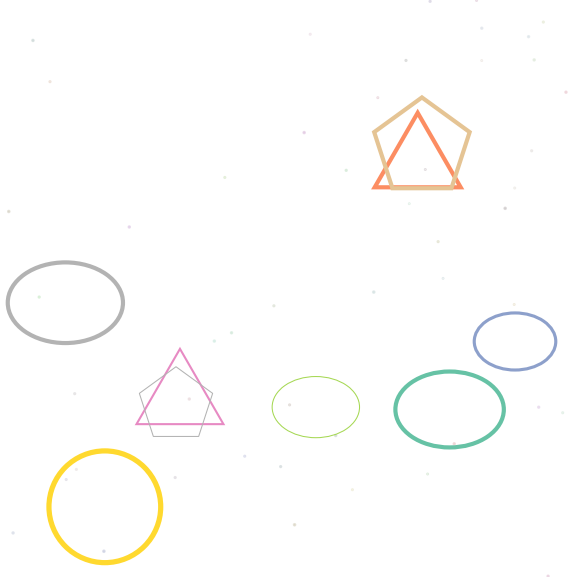[{"shape": "oval", "thickness": 2, "radius": 0.47, "center": [0.779, 0.29]}, {"shape": "triangle", "thickness": 2, "radius": 0.43, "center": [0.723, 0.718]}, {"shape": "oval", "thickness": 1.5, "radius": 0.35, "center": [0.892, 0.408]}, {"shape": "triangle", "thickness": 1, "radius": 0.43, "center": [0.312, 0.308]}, {"shape": "oval", "thickness": 0.5, "radius": 0.38, "center": [0.547, 0.294]}, {"shape": "circle", "thickness": 2.5, "radius": 0.48, "center": [0.182, 0.122]}, {"shape": "pentagon", "thickness": 2, "radius": 0.43, "center": [0.731, 0.743]}, {"shape": "oval", "thickness": 2, "radius": 0.5, "center": [0.113, 0.475]}, {"shape": "pentagon", "thickness": 0.5, "radius": 0.33, "center": [0.305, 0.297]}]